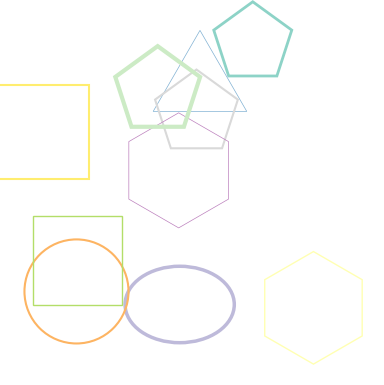[{"shape": "pentagon", "thickness": 2, "radius": 0.53, "center": [0.657, 0.889]}, {"shape": "hexagon", "thickness": 1, "radius": 0.73, "center": [0.814, 0.2]}, {"shape": "oval", "thickness": 2.5, "radius": 0.71, "center": [0.467, 0.209]}, {"shape": "triangle", "thickness": 0.5, "radius": 0.7, "center": [0.519, 0.781]}, {"shape": "circle", "thickness": 1.5, "radius": 0.68, "center": [0.199, 0.243]}, {"shape": "square", "thickness": 1, "radius": 0.58, "center": [0.2, 0.322]}, {"shape": "pentagon", "thickness": 1.5, "radius": 0.57, "center": [0.51, 0.706]}, {"shape": "hexagon", "thickness": 0.5, "radius": 0.75, "center": [0.464, 0.558]}, {"shape": "pentagon", "thickness": 3, "radius": 0.58, "center": [0.41, 0.764]}, {"shape": "square", "thickness": 1.5, "radius": 0.61, "center": [0.11, 0.658]}]